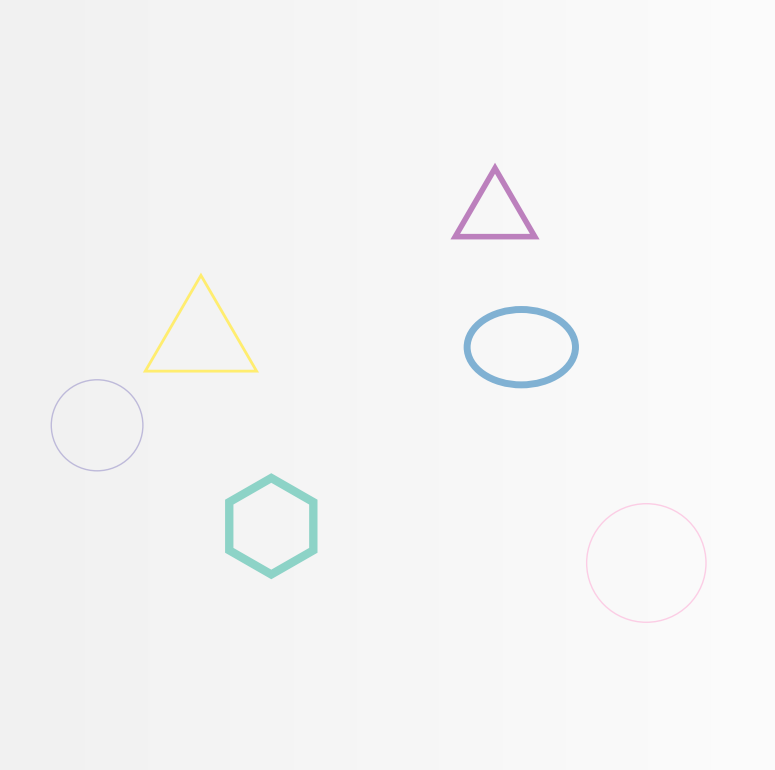[{"shape": "hexagon", "thickness": 3, "radius": 0.31, "center": [0.35, 0.317]}, {"shape": "circle", "thickness": 0.5, "radius": 0.3, "center": [0.125, 0.448]}, {"shape": "oval", "thickness": 2.5, "radius": 0.35, "center": [0.673, 0.549]}, {"shape": "circle", "thickness": 0.5, "radius": 0.39, "center": [0.834, 0.269]}, {"shape": "triangle", "thickness": 2, "radius": 0.3, "center": [0.639, 0.722]}, {"shape": "triangle", "thickness": 1, "radius": 0.41, "center": [0.259, 0.559]}]